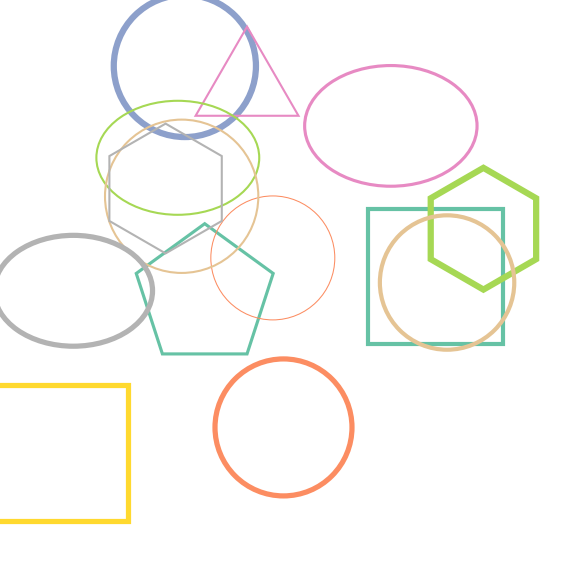[{"shape": "square", "thickness": 2, "radius": 0.58, "center": [0.755, 0.52]}, {"shape": "pentagon", "thickness": 1.5, "radius": 0.62, "center": [0.354, 0.487]}, {"shape": "circle", "thickness": 2.5, "radius": 0.59, "center": [0.491, 0.259]}, {"shape": "circle", "thickness": 0.5, "radius": 0.54, "center": [0.472, 0.553]}, {"shape": "circle", "thickness": 3, "radius": 0.62, "center": [0.32, 0.885]}, {"shape": "oval", "thickness": 1.5, "radius": 0.75, "center": [0.677, 0.781]}, {"shape": "triangle", "thickness": 1, "radius": 0.51, "center": [0.428, 0.85]}, {"shape": "hexagon", "thickness": 3, "radius": 0.53, "center": [0.837, 0.603]}, {"shape": "oval", "thickness": 1, "radius": 0.71, "center": [0.308, 0.726]}, {"shape": "square", "thickness": 2.5, "radius": 0.59, "center": [0.104, 0.215]}, {"shape": "circle", "thickness": 1, "radius": 0.66, "center": [0.315, 0.659]}, {"shape": "circle", "thickness": 2, "radius": 0.58, "center": [0.774, 0.51]}, {"shape": "hexagon", "thickness": 1, "radius": 0.56, "center": [0.287, 0.673]}, {"shape": "oval", "thickness": 2.5, "radius": 0.69, "center": [0.127, 0.496]}]